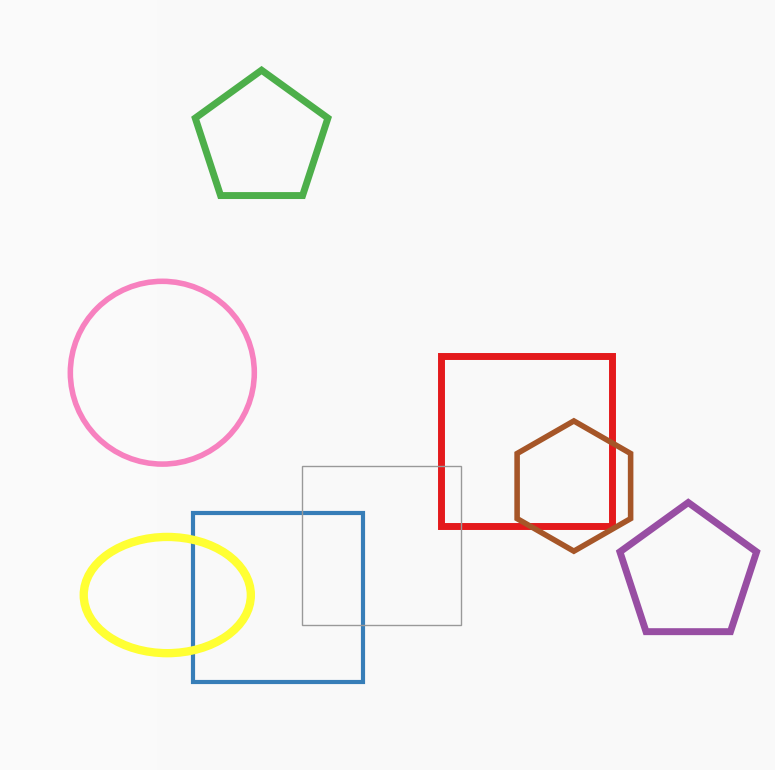[{"shape": "square", "thickness": 2.5, "radius": 0.55, "center": [0.679, 0.427]}, {"shape": "square", "thickness": 1.5, "radius": 0.55, "center": [0.359, 0.224]}, {"shape": "pentagon", "thickness": 2.5, "radius": 0.45, "center": [0.338, 0.819]}, {"shape": "pentagon", "thickness": 2.5, "radius": 0.46, "center": [0.888, 0.255]}, {"shape": "oval", "thickness": 3, "radius": 0.54, "center": [0.216, 0.227]}, {"shape": "hexagon", "thickness": 2, "radius": 0.42, "center": [0.74, 0.369]}, {"shape": "circle", "thickness": 2, "radius": 0.59, "center": [0.209, 0.516]}, {"shape": "square", "thickness": 0.5, "radius": 0.52, "center": [0.492, 0.292]}]